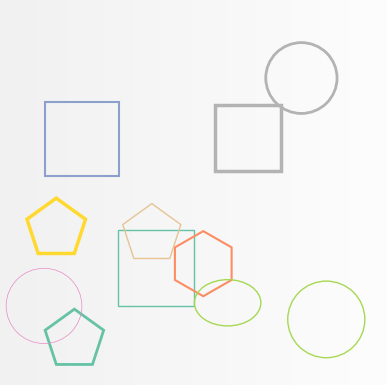[{"shape": "square", "thickness": 1, "radius": 0.49, "center": [0.403, 0.304]}, {"shape": "pentagon", "thickness": 2, "radius": 0.4, "center": [0.192, 0.118]}, {"shape": "hexagon", "thickness": 1.5, "radius": 0.42, "center": [0.525, 0.315]}, {"shape": "square", "thickness": 1.5, "radius": 0.48, "center": [0.212, 0.64]}, {"shape": "circle", "thickness": 0.5, "radius": 0.49, "center": [0.114, 0.205]}, {"shape": "oval", "thickness": 1, "radius": 0.43, "center": [0.587, 0.214]}, {"shape": "circle", "thickness": 1, "radius": 0.5, "center": [0.842, 0.17]}, {"shape": "pentagon", "thickness": 2.5, "radius": 0.4, "center": [0.145, 0.406]}, {"shape": "pentagon", "thickness": 1, "radius": 0.39, "center": [0.392, 0.392]}, {"shape": "circle", "thickness": 2, "radius": 0.46, "center": [0.778, 0.797]}, {"shape": "square", "thickness": 2.5, "radius": 0.43, "center": [0.64, 0.642]}]